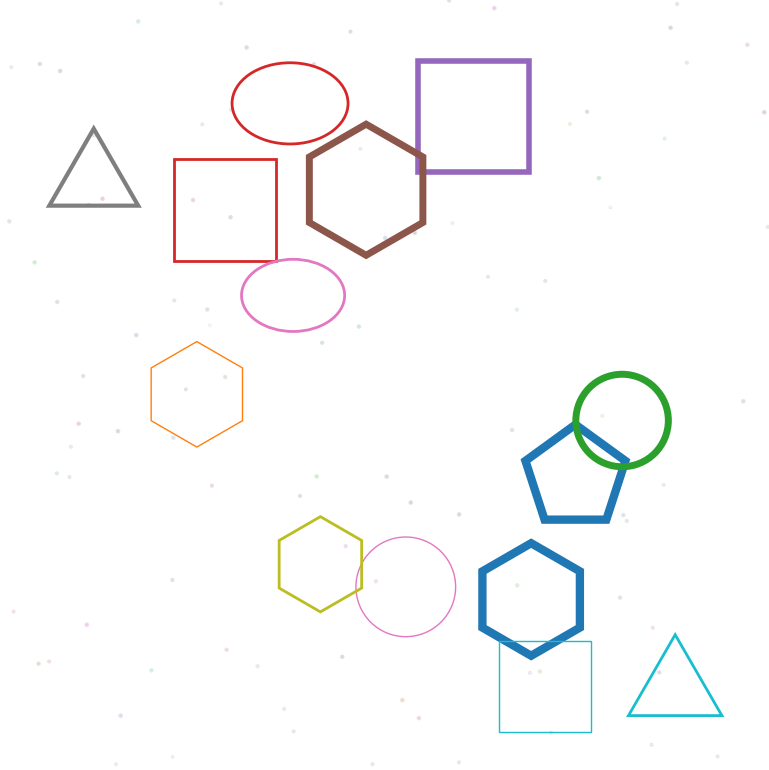[{"shape": "hexagon", "thickness": 3, "radius": 0.37, "center": [0.69, 0.221]}, {"shape": "pentagon", "thickness": 3, "radius": 0.34, "center": [0.747, 0.38]}, {"shape": "hexagon", "thickness": 0.5, "radius": 0.34, "center": [0.256, 0.488]}, {"shape": "circle", "thickness": 2.5, "radius": 0.3, "center": [0.808, 0.454]}, {"shape": "square", "thickness": 1, "radius": 0.33, "center": [0.292, 0.727]}, {"shape": "oval", "thickness": 1, "radius": 0.38, "center": [0.377, 0.866]}, {"shape": "square", "thickness": 2, "radius": 0.36, "center": [0.615, 0.849]}, {"shape": "hexagon", "thickness": 2.5, "radius": 0.43, "center": [0.475, 0.754]}, {"shape": "oval", "thickness": 1, "radius": 0.33, "center": [0.381, 0.616]}, {"shape": "circle", "thickness": 0.5, "radius": 0.32, "center": [0.527, 0.238]}, {"shape": "triangle", "thickness": 1.5, "radius": 0.33, "center": [0.122, 0.766]}, {"shape": "hexagon", "thickness": 1, "radius": 0.31, "center": [0.416, 0.267]}, {"shape": "triangle", "thickness": 1, "radius": 0.35, "center": [0.877, 0.106]}, {"shape": "square", "thickness": 0.5, "radius": 0.3, "center": [0.708, 0.108]}]